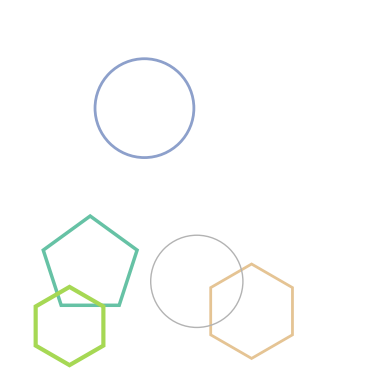[{"shape": "pentagon", "thickness": 2.5, "radius": 0.64, "center": [0.234, 0.311]}, {"shape": "circle", "thickness": 2, "radius": 0.64, "center": [0.375, 0.719]}, {"shape": "hexagon", "thickness": 3, "radius": 0.51, "center": [0.181, 0.153]}, {"shape": "hexagon", "thickness": 2, "radius": 0.61, "center": [0.653, 0.192]}, {"shape": "circle", "thickness": 1, "radius": 0.6, "center": [0.511, 0.269]}]